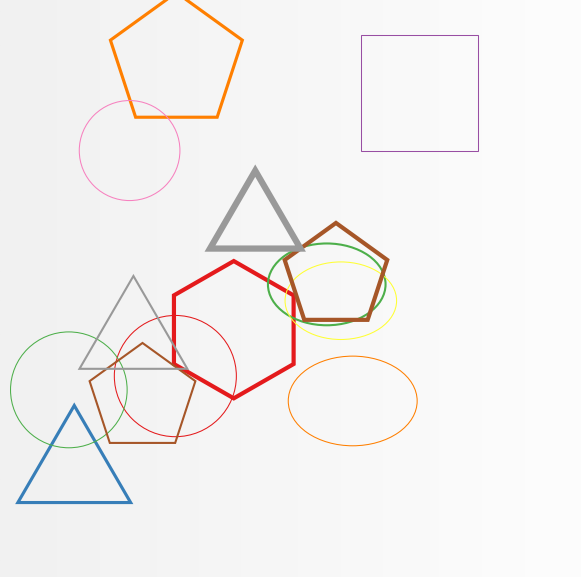[{"shape": "circle", "thickness": 0.5, "radius": 0.52, "center": [0.302, 0.348]}, {"shape": "hexagon", "thickness": 2, "radius": 0.59, "center": [0.402, 0.428]}, {"shape": "triangle", "thickness": 1.5, "radius": 0.56, "center": [0.128, 0.185]}, {"shape": "oval", "thickness": 1, "radius": 0.51, "center": [0.562, 0.507]}, {"shape": "circle", "thickness": 0.5, "radius": 0.5, "center": [0.118, 0.324]}, {"shape": "square", "thickness": 0.5, "radius": 0.5, "center": [0.722, 0.838]}, {"shape": "oval", "thickness": 0.5, "radius": 0.55, "center": [0.607, 0.305]}, {"shape": "pentagon", "thickness": 1.5, "radius": 0.6, "center": [0.303, 0.893]}, {"shape": "oval", "thickness": 0.5, "radius": 0.48, "center": [0.586, 0.478]}, {"shape": "pentagon", "thickness": 1, "radius": 0.48, "center": [0.245, 0.31]}, {"shape": "pentagon", "thickness": 2, "radius": 0.46, "center": [0.578, 0.52]}, {"shape": "circle", "thickness": 0.5, "radius": 0.43, "center": [0.223, 0.738]}, {"shape": "triangle", "thickness": 1, "radius": 0.54, "center": [0.23, 0.414]}, {"shape": "triangle", "thickness": 3, "radius": 0.45, "center": [0.439, 0.614]}]